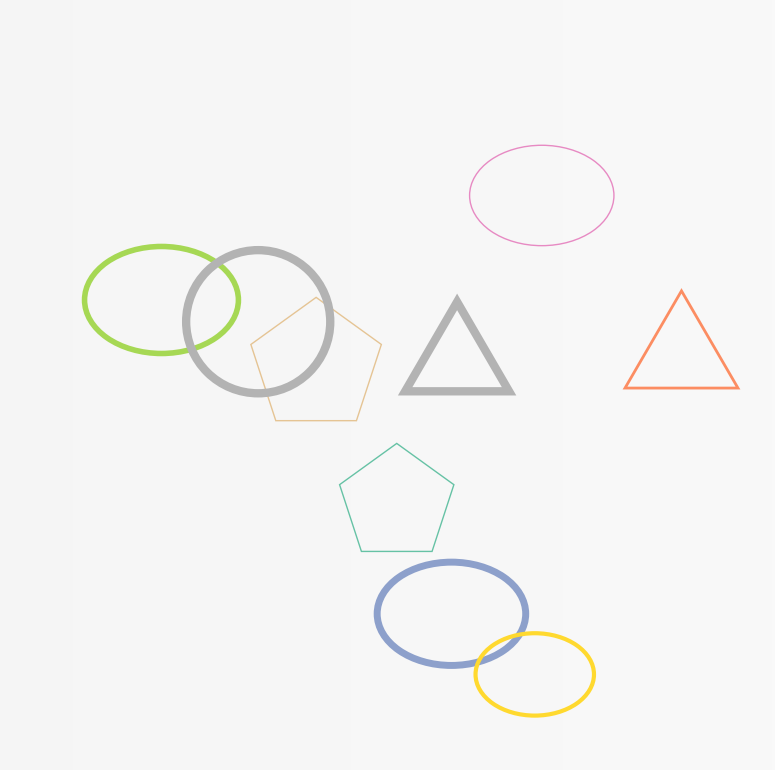[{"shape": "pentagon", "thickness": 0.5, "radius": 0.39, "center": [0.512, 0.347]}, {"shape": "triangle", "thickness": 1, "radius": 0.42, "center": [0.879, 0.538]}, {"shape": "oval", "thickness": 2.5, "radius": 0.48, "center": [0.583, 0.203]}, {"shape": "oval", "thickness": 0.5, "radius": 0.47, "center": [0.699, 0.746]}, {"shape": "oval", "thickness": 2, "radius": 0.5, "center": [0.208, 0.61]}, {"shape": "oval", "thickness": 1.5, "radius": 0.38, "center": [0.69, 0.124]}, {"shape": "pentagon", "thickness": 0.5, "radius": 0.44, "center": [0.408, 0.525]}, {"shape": "triangle", "thickness": 3, "radius": 0.39, "center": [0.59, 0.531]}, {"shape": "circle", "thickness": 3, "radius": 0.46, "center": [0.333, 0.582]}]